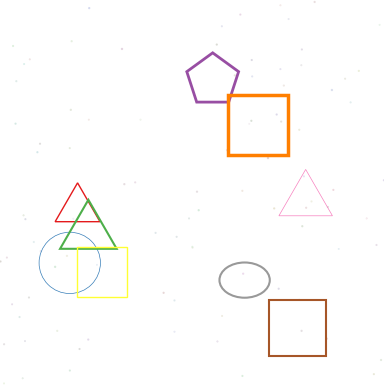[{"shape": "triangle", "thickness": 1, "radius": 0.34, "center": [0.201, 0.458]}, {"shape": "circle", "thickness": 0.5, "radius": 0.4, "center": [0.181, 0.317]}, {"shape": "triangle", "thickness": 1.5, "radius": 0.42, "center": [0.23, 0.396]}, {"shape": "pentagon", "thickness": 2, "radius": 0.35, "center": [0.552, 0.792]}, {"shape": "square", "thickness": 2.5, "radius": 0.39, "center": [0.671, 0.676]}, {"shape": "square", "thickness": 1, "radius": 0.32, "center": [0.265, 0.293]}, {"shape": "square", "thickness": 1.5, "radius": 0.36, "center": [0.773, 0.148]}, {"shape": "triangle", "thickness": 0.5, "radius": 0.4, "center": [0.794, 0.48]}, {"shape": "oval", "thickness": 1.5, "radius": 0.33, "center": [0.635, 0.272]}]